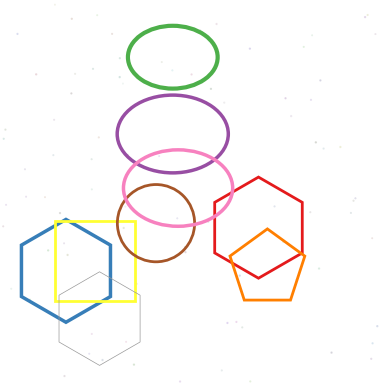[{"shape": "hexagon", "thickness": 2, "radius": 0.66, "center": [0.671, 0.409]}, {"shape": "hexagon", "thickness": 2.5, "radius": 0.67, "center": [0.171, 0.297]}, {"shape": "oval", "thickness": 3, "radius": 0.58, "center": [0.449, 0.851]}, {"shape": "oval", "thickness": 2.5, "radius": 0.72, "center": [0.449, 0.652]}, {"shape": "pentagon", "thickness": 2, "radius": 0.51, "center": [0.695, 0.303]}, {"shape": "square", "thickness": 2, "radius": 0.52, "center": [0.247, 0.321]}, {"shape": "circle", "thickness": 2, "radius": 0.5, "center": [0.405, 0.42]}, {"shape": "oval", "thickness": 2.5, "radius": 0.71, "center": [0.462, 0.512]}, {"shape": "hexagon", "thickness": 0.5, "radius": 0.61, "center": [0.259, 0.172]}]